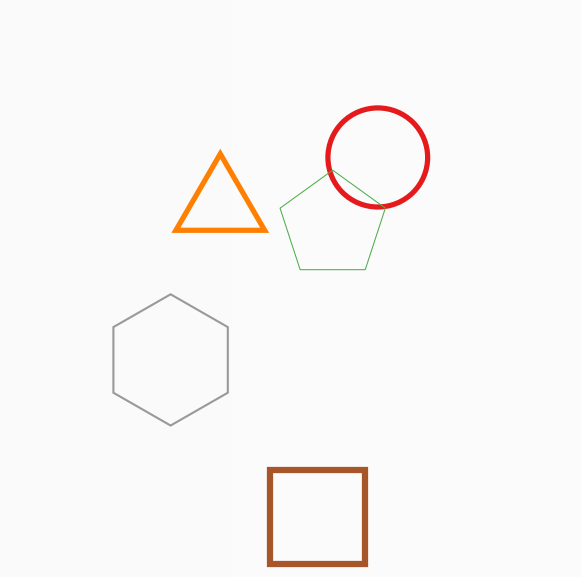[{"shape": "circle", "thickness": 2.5, "radius": 0.43, "center": [0.65, 0.726]}, {"shape": "pentagon", "thickness": 0.5, "radius": 0.48, "center": [0.572, 0.609]}, {"shape": "triangle", "thickness": 2.5, "radius": 0.44, "center": [0.379, 0.644]}, {"shape": "square", "thickness": 3, "radius": 0.41, "center": [0.546, 0.104]}, {"shape": "hexagon", "thickness": 1, "radius": 0.57, "center": [0.294, 0.376]}]